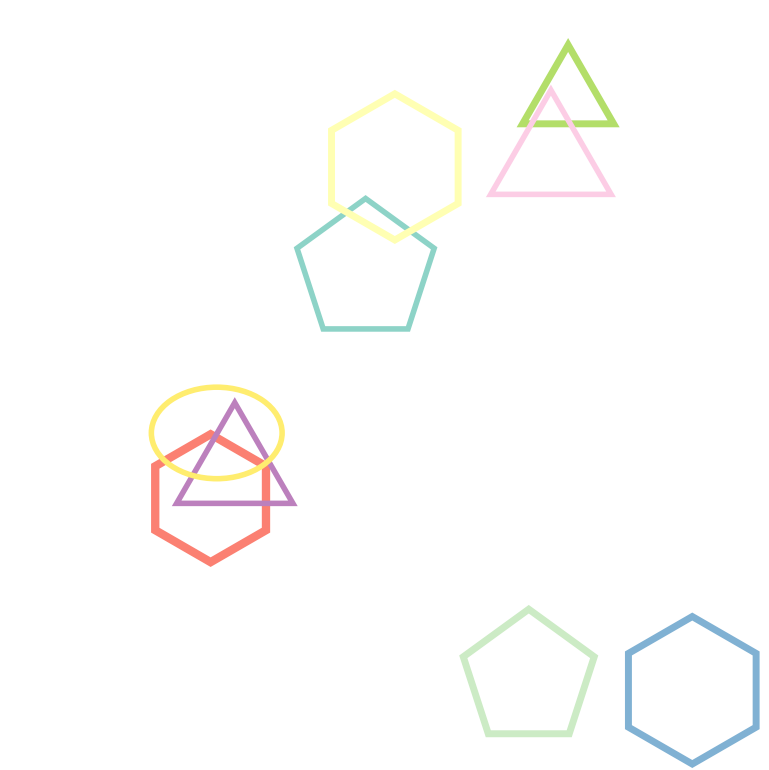[{"shape": "pentagon", "thickness": 2, "radius": 0.47, "center": [0.475, 0.649]}, {"shape": "hexagon", "thickness": 2.5, "radius": 0.47, "center": [0.513, 0.783]}, {"shape": "hexagon", "thickness": 3, "radius": 0.42, "center": [0.274, 0.353]}, {"shape": "hexagon", "thickness": 2.5, "radius": 0.48, "center": [0.899, 0.104]}, {"shape": "triangle", "thickness": 2.5, "radius": 0.34, "center": [0.738, 0.873]}, {"shape": "triangle", "thickness": 2, "radius": 0.45, "center": [0.715, 0.793]}, {"shape": "triangle", "thickness": 2, "radius": 0.44, "center": [0.305, 0.39]}, {"shape": "pentagon", "thickness": 2.5, "radius": 0.45, "center": [0.687, 0.119]}, {"shape": "oval", "thickness": 2, "radius": 0.42, "center": [0.281, 0.438]}]